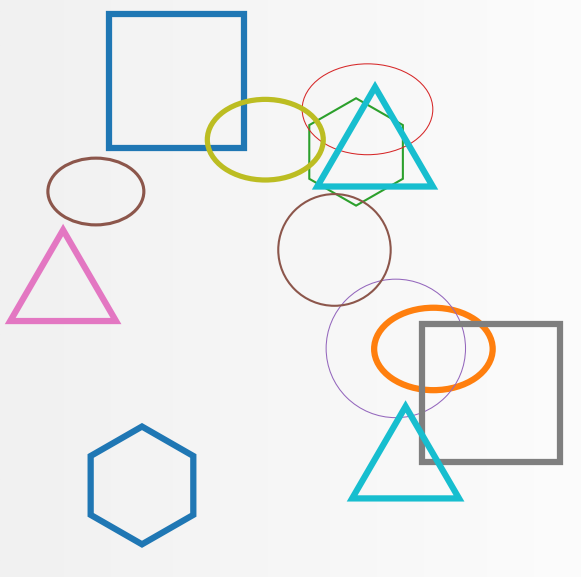[{"shape": "square", "thickness": 3, "radius": 0.58, "center": [0.304, 0.859]}, {"shape": "hexagon", "thickness": 3, "radius": 0.51, "center": [0.244, 0.159]}, {"shape": "oval", "thickness": 3, "radius": 0.51, "center": [0.746, 0.395]}, {"shape": "hexagon", "thickness": 1, "radius": 0.46, "center": [0.613, 0.736]}, {"shape": "oval", "thickness": 0.5, "radius": 0.56, "center": [0.632, 0.81]}, {"shape": "circle", "thickness": 0.5, "radius": 0.6, "center": [0.681, 0.396]}, {"shape": "oval", "thickness": 1.5, "radius": 0.41, "center": [0.165, 0.668]}, {"shape": "circle", "thickness": 1, "radius": 0.48, "center": [0.575, 0.566]}, {"shape": "triangle", "thickness": 3, "radius": 0.53, "center": [0.109, 0.496]}, {"shape": "square", "thickness": 3, "radius": 0.59, "center": [0.845, 0.319]}, {"shape": "oval", "thickness": 2.5, "radius": 0.5, "center": [0.456, 0.757]}, {"shape": "triangle", "thickness": 3, "radius": 0.57, "center": [0.645, 0.734]}, {"shape": "triangle", "thickness": 3, "radius": 0.53, "center": [0.698, 0.189]}]